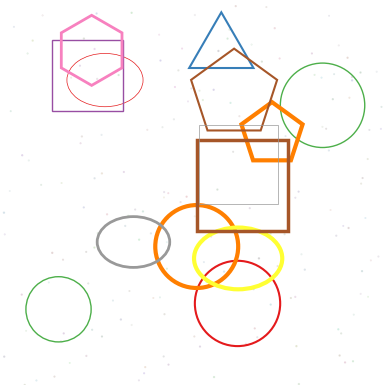[{"shape": "oval", "thickness": 0.5, "radius": 0.49, "center": [0.273, 0.792]}, {"shape": "circle", "thickness": 1.5, "radius": 0.55, "center": [0.617, 0.212]}, {"shape": "triangle", "thickness": 1.5, "radius": 0.48, "center": [0.575, 0.872]}, {"shape": "circle", "thickness": 1, "radius": 0.55, "center": [0.838, 0.727]}, {"shape": "circle", "thickness": 1, "radius": 0.42, "center": [0.152, 0.197]}, {"shape": "square", "thickness": 1, "radius": 0.46, "center": [0.227, 0.804]}, {"shape": "pentagon", "thickness": 3, "radius": 0.42, "center": [0.706, 0.651]}, {"shape": "circle", "thickness": 3, "radius": 0.54, "center": [0.511, 0.36]}, {"shape": "oval", "thickness": 3, "radius": 0.57, "center": [0.619, 0.329]}, {"shape": "pentagon", "thickness": 1.5, "radius": 0.59, "center": [0.608, 0.756]}, {"shape": "square", "thickness": 2.5, "radius": 0.59, "center": [0.629, 0.518]}, {"shape": "hexagon", "thickness": 2, "radius": 0.46, "center": [0.238, 0.869]}, {"shape": "oval", "thickness": 2, "radius": 0.47, "center": [0.347, 0.371]}, {"shape": "square", "thickness": 0.5, "radius": 0.51, "center": [0.619, 0.573]}]